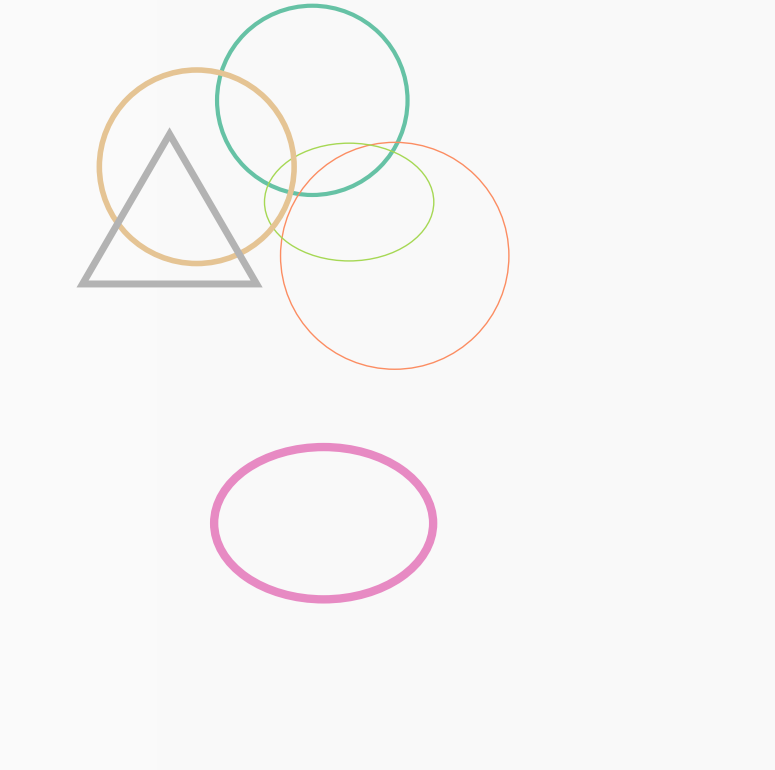[{"shape": "circle", "thickness": 1.5, "radius": 0.61, "center": [0.403, 0.87]}, {"shape": "circle", "thickness": 0.5, "radius": 0.74, "center": [0.509, 0.668]}, {"shape": "oval", "thickness": 3, "radius": 0.71, "center": [0.418, 0.321]}, {"shape": "oval", "thickness": 0.5, "radius": 0.55, "center": [0.451, 0.738]}, {"shape": "circle", "thickness": 2, "radius": 0.63, "center": [0.254, 0.783]}, {"shape": "triangle", "thickness": 2.5, "radius": 0.65, "center": [0.219, 0.696]}]